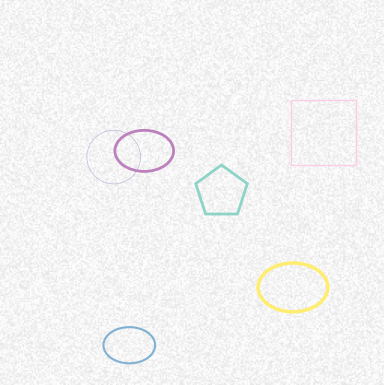[{"shape": "pentagon", "thickness": 2, "radius": 0.35, "center": [0.575, 0.501]}, {"shape": "circle", "thickness": 0.5, "radius": 0.35, "center": [0.295, 0.592]}, {"shape": "oval", "thickness": 1.5, "radius": 0.34, "center": [0.336, 0.103]}, {"shape": "square", "thickness": 1, "radius": 0.42, "center": [0.841, 0.655]}, {"shape": "oval", "thickness": 2, "radius": 0.38, "center": [0.375, 0.608]}, {"shape": "oval", "thickness": 2.5, "radius": 0.45, "center": [0.761, 0.253]}]